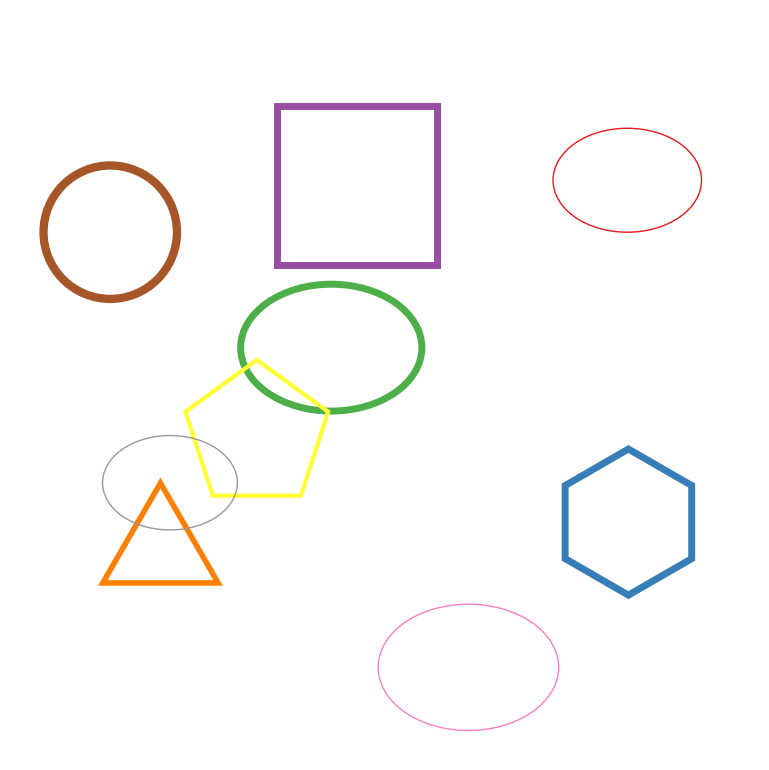[{"shape": "oval", "thickness": 0.5, "radius": 0.48, "center": [0.815, 0.766]}, {"shape": "hexagon", "thickness": 2.5, "radius": 0.47, "center": [0.816, 0.322]}, {"shape": "oval", "thickness": 2.5, "radius": 0.59, "center": [0.43, 0.549]}, {"shape": "square", "thickness": 2.5, "radius": 0.52, "center": [0.464, 0.759]}, {"shape": "triangle", "thickness": 2, "radius": 0.43, "center": [0.208, 0.286]}, {"shape": "pentagon", "thickness": 1.5, "radius": 0.49, "center": [0.334, 0.435]}, {"shape": "circle", "thickness": 3, "radius": 0.43, "center": [0.143, 0.698]}, {"shape": "oval", "thickness": 0.5, "radius": 0.59, "center": [0.608, 0.133]}, {"shape": "oval", "thickness": 0.5, "radius": 0.44, "center": [0.221, 0.373]}]